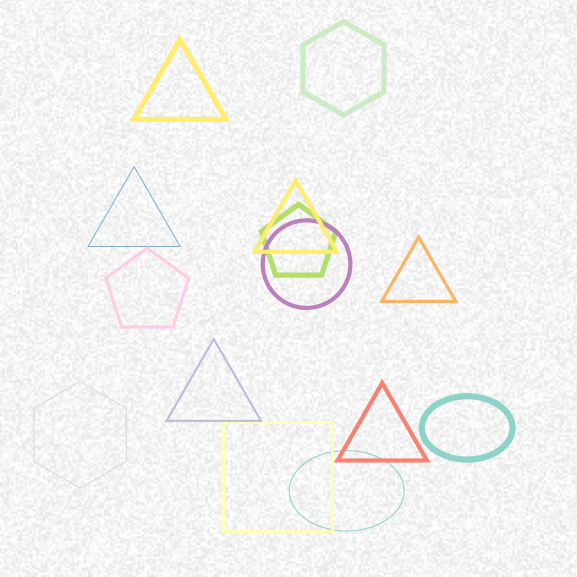[{"shape": "oval", "thickness": 0.5, "radius": 0.5, "center": [0.6, 0.149]}, {"shape": "oval", "thickness": 3, "radius": 0.39, "center": [0.809, 0.258]}, {"shape": "square", "thickness": 1.5, "radius": 0.47, "center": [0.481, 0.175]}, {"shape": "triangle", "thickness": 1, "radius": 0.47, "center": [0.37, 0.318]}, {"shape": "triangle", "thickness": 2, "radius": 0.45, "center": [0.662, 0.246]}, {"shape": "triangle", "thickness": 0.5, "radius": 0.46, "center": [0.232, 0.618]}, {"shape": "triangle", "thickness": 1.5, "radius": 0.37, "center": [0.725, 0.514]}, {"shape": "pentagon", "thickness": 2.5, "radius": 0.34, "center": [0.517, 0.578]}, {"shape": "pentagon", "thickness": 1.5, "radius": 0.38, "center": [0.255, 0.494]}, {"shape": "hexagon", "thickness": 0.5, "radius": 0.46, "center": [0.139, 0.246]}, {"shape": "circle", "thickness": 2, "radius": 0.38, "center": [0.531, 0.542]}, {"shape": "hexagon", "thickness": 2.5, "radius": 0.4, "center": [0.595, 0.881]}, {"shape": "triangle", "thickness": 2.5, "radius": 0.46, "center": [0.312, 0.839]}, {"shape": "triangle", "thickness": 2, "radius": 0.41, "center": [0.512, 0.604]}]